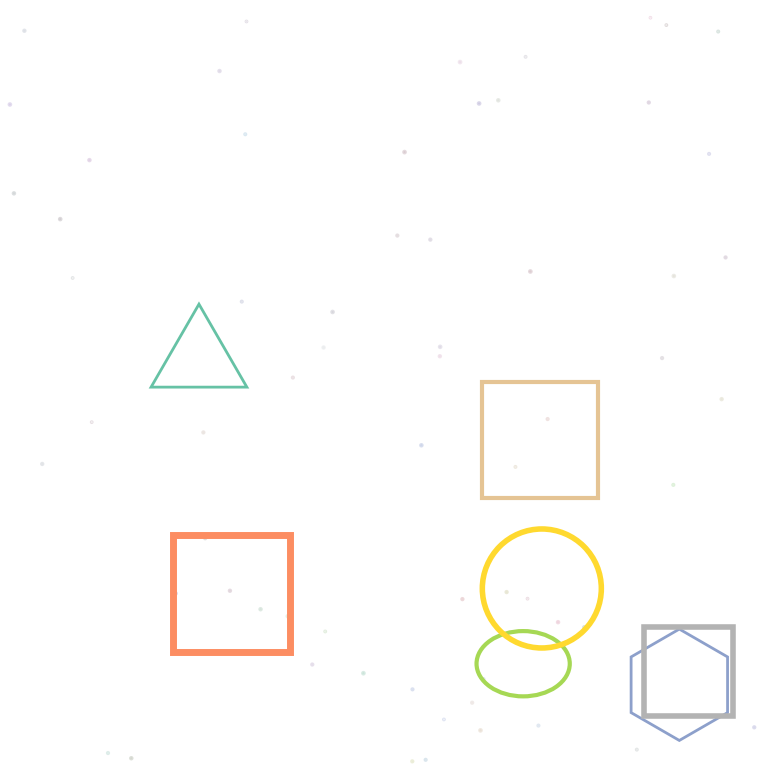[{"shape": "triangle", "thickness": 1, "radius": 0.36, "center": [0.258, 0.533]}, {"shape": "square", "thickness": 2.5, "radius": 0.38, "center": [0.3, 0.229]}, {"shape": "hexagon", "thickness": 1, "radius": 0.36, "center": [0.882, 0.111]}, {"shape": "oval", "thickness": 1.5, "radius": 0.3, "center": [0.679, 0.138]}, {"shape": "circle", "thickness": 2, "radius": 0.39, "center": [0.704, 0.236]}, {"shape": "square", "thickness": 1.5, "radius": 0.38, "center": [0.702, 0.429]}, {"shape": "square", "thickness": 2, "radius": 0.29, "center": [0.894, 0.128]}]